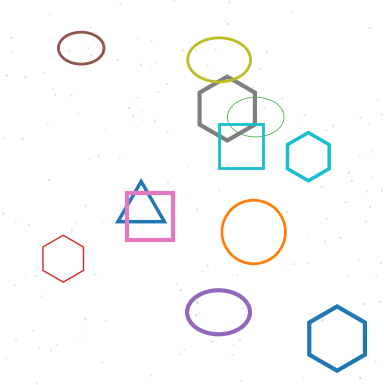[{"shape": "hexagon", "thickness": 3, "radius": 0.42, "center": [0.876, 0.121]}, {"shape": "triangle", "thickness": 2.5, "radius": 0.35, "center": [0.367, 0.459]}, {"shape": "circle", "thickness": 2, "radius": 0.41, "center": [0.659, 0.397]}, {"shape": "oval", "thickness": 0.5, "radius": 0.37, "center": [0.664, 0.696]}, {"shape": "hexagon", "thickness": 1, "radius": 0.3, "center": [0.164, 0.328]}, {"shape": "oval", "thickness": 3, "radius": 0.41, "center": [0.568, 0.189]}, {"shape": "oval", "thickness": 2, "radius": 0.3, "center": [0.211, 0.875]}, {"shape": "square", "thickness": 3, "radius": 0.3, "center": [0.389, 0.438]}, {"shape": "hexagon", "thickness": 3, "radius": 0.41, "center": [0.59, 0.718]}, {"shape": "oval", "thickness": 2, "radius": 0.41, "center": [0.569, 0.845]}, {"shape": "hexagon", "thickness": 2.5, "radius": 0.31, "center": [0.801, 0.593]}, {"shape": "square", "thickness": 2, "radius": 0.29, "center": [0.625, 0.62]}]